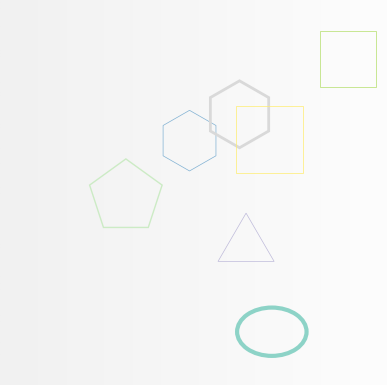[{"shape": "oval", "thickness": 3, "radius": 0.45, "center": [0.701, 0.138]}, {"shape": "triangle", "thickness": 0.5, "radius": 0.42, "center": [0.635, 0.363]}, {"shape": "hexagon", "thickness": 0.5, "radius": 0.39, "center": [0.489, 0.635]}, {"shape": "square", "thickness": 0.5, "radius": 0.37, "center": [0.898, 0.847]}, {"shape": "hexagon", "thickness": 2, "radius": 0.43, "center": [0.618, 0.703]}, {"shape": "pentagon", "thickness": 1, "radius": 0.49, "center": [0.325, 0.489]}, {"shape": "square", "thickness": 0.5, "radius": 0.43, "center": [0.695, 0.638]}]